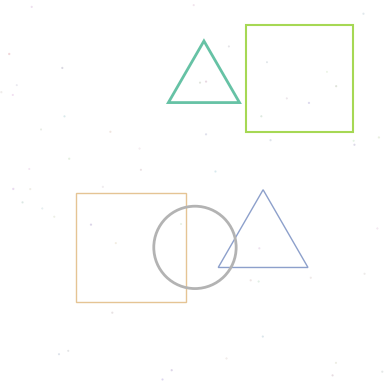[{"shape": "triangle", "thickness": 2, "radius": 0.53, "center": [0.53, 0.787]}, {"shape": "triangle", "thickness": 1, "radius": 0.67, "center": [0.683, 0.373]}, {"shape": "square", "thickness": 1.5, "radius": 0.69, "center": [0.778, 0.796]}, {"shape": "square", "thickness": 1, "radius": 0.71, "center": [0.341, 0.358]}, {"shape": "circle", "thickness": 2, "radius": 0.53, "center": [0.506, 0.357]}]